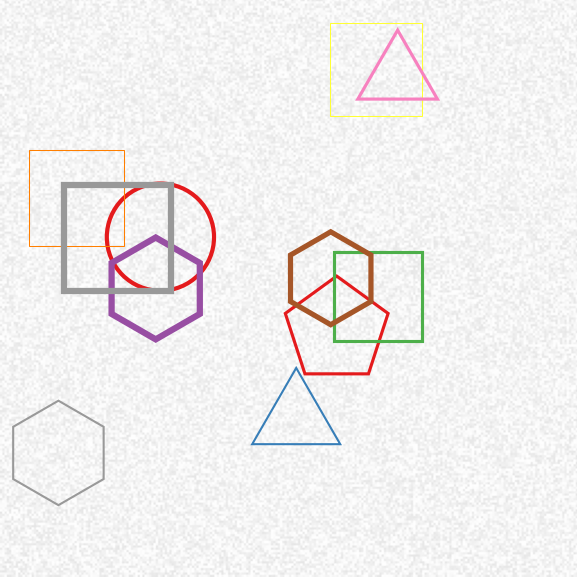[{"shape": "pentagon", "thickness": 1.5, "radius": 0.47, "center": [0.583, 0.427]}, {"shape": "circle", "thickness": 2, "radius": 0.46, "center": [0.278, 0.589]}, {"shape": "triangle", "thickness": 1, "radius": 0.44, "center": [0.513, 0.274]}, {"shape": "square", "thickness": 1.5, "radius": 0.38, "center": [0.654, 0.486]}, {"shape": "hexagon", "thickness": 3, "radius": 0.44, "center": [0.27, 0.5]}, {"shape": "square", "thickness": 0.5, "radius": 0.41, "center": [0.132, 0.657]}, {"shape": "square", "thickness": 0.5, "radius": 0.4, "center": [0.65, 0.879]}, {"shape": "hexagon", "thickness": 2.5, "radius": 0.4, "center": [0.573, 0.517]}, {"shape": "triangle", "thickness": 1.5, "radius": 0.4, "center": [0.689, 0.867]}, {"shape": "square", "thickness": 3, "radius": 0.46, "center": [0.203, 0.587]}, {"shape": "hexagon", "thickness": 1, "radius": 0.45, "center": [0.101, 0.215]}]